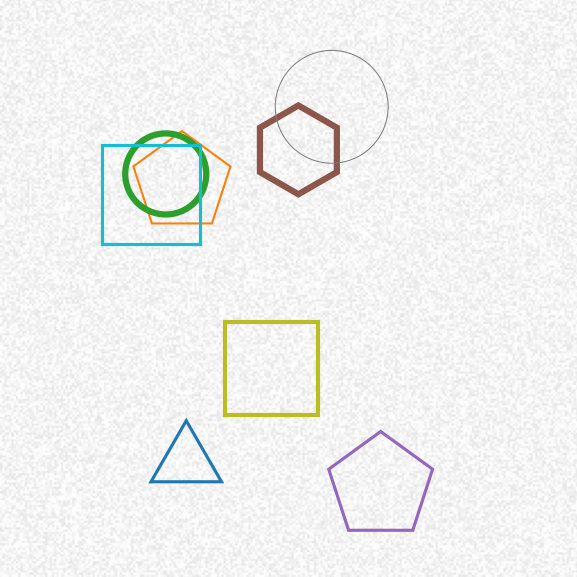[{"shape": "triangle", "thickness": 1.5, "radius": 0.35, "center": [0.323, 0.2]}, {"shape": "pentagon", "thickness": 1, "radius": 0.44, "center": [0.315, 0.684]}, {"shape": "circle", "thickness": 3, "radius": 0.35, "center": [0.287, 0.698]}, {"shape": "pentagon", "thickness": 1.5, "radius": 0.47, "center": [0.659, 0.157]}, {"shape": "hexagon", "thickness": 3, "radius": 0.38, "center": [0.517, 0.74]}, {"shape": "circle", "thickness": 0.5, "radius": 0.49, "center": [0.574, 0.814]}, {"shape": "square", "thickness": 2, "radius": 0.4, "center": [0.47, 0.36]}, {"shape": "square", "thickness": 1.5, "radius": 0.43, "center": [0.261, 0.662]}]